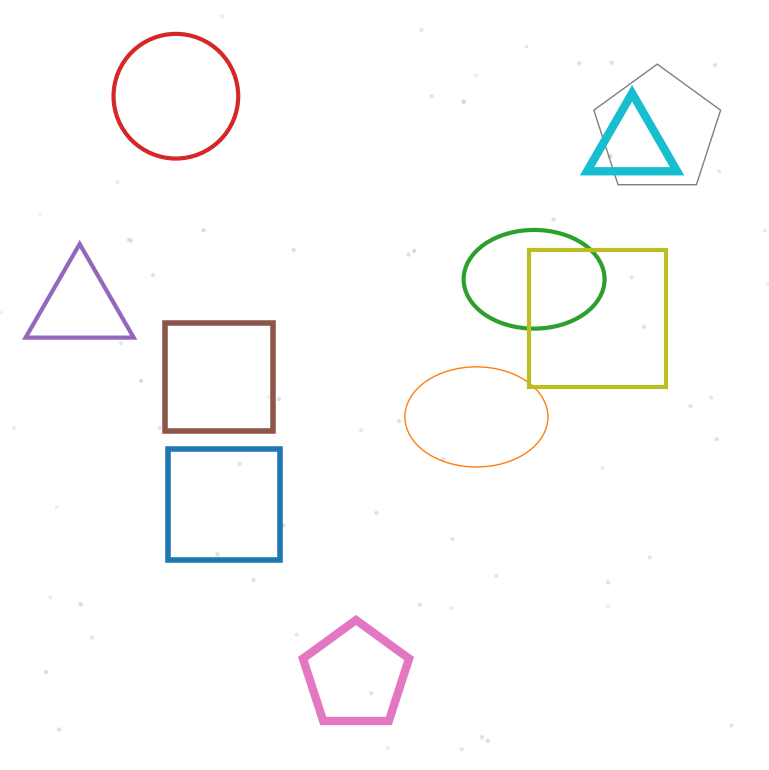[{"shape": "square", "thickness": 2, "radius": 0.36, "center": [0.291, 0.345]}, {"shape": "oval", "thickness": 0.5, "radius": 0.46, "center": [0.619, 0.459]}, {"shape": "oval", "thickness": 1.5, "radius": 0.46, "center": [0.694, 0.637]}, {"shape": "circle", "thickness": 1.5, "radius": 0.4, "center": [0.228, 0.875]}, {"shape": "triangle", "thickness": 1.5, "radius": 0.41, "center": [0.103, 0.602]}, {"shape": "square", "thickness": 2, "radius": 0.35, "center": [0.284, 0.51]}, {"shape": "pentagon", "thickness": 3, "radius": 0.36, "center": [0.462, 0.122]}, {"shape": "pentagon", "thickness": 0.5, "radius": 0.43, "center": [0.854, 0.83]}, {"shape": "square", "thickness": 1.5, "radius": 0.45, "center": [0.776, 0.586]}, {"shape": "triangle", "thickness": 3, "radius": 0.34, "center": [0.821, 0.811]}]